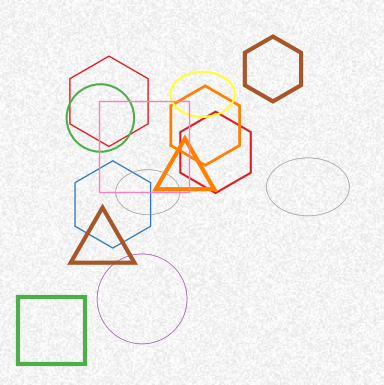[{"shape": "hexagon", "thickness": 1.5, "radius": 0.53, "center": [0.56, 0.604]}, {"shape": "hexagon", "thickness": 1, "radius": 0.59, "center": [0.283, 0.737]}, {"shape": "hexagon", "thickness": 1, "radius": 0.57, "center": [0.293, 0.469]}, {"shape": "circle", "thickness": 1.5, "radius": 0.44, "center": [0.261, 0.694]}, {"shape": "square", "thickness": 3, "radius": 0.44, "center": [0.133, 0.14]}, {"shape": "circle", "thickness": 0.5, "radius": 0.58, "center": [0.369, 0.224]}, {"shape": "triangle", "thickness": 3, "radius": 0.44, "center": [0.48, 0.552]}, {"shape": "hexagon", "thickness": 2, "radius": 0.52, "center": [0.533, 0.674]}, {"shape": "oval", "thickness": 1.5, "radius": 0.42, "center": [0.526, 0.755]}, {"shape": "triangle", "thickness": 3, "radius": 0.48, "center": [0.266, 0.365]}, {"shape": "hexagon", "thickness": 3, "radius": 0.42, "center": [0.709, 0.821]}, {"shape": "square", "thickness": 1, "radius": 0.59, "center": [0.374, 0.62]}, {"shape": "oval", "thickness": 0.5, "radius": 0.54, "center": [0.8, 0.515]}, {"shape": "oval", "thickness": 0.5, "radius": 0.42, "center": [0.384, 0.501]}]